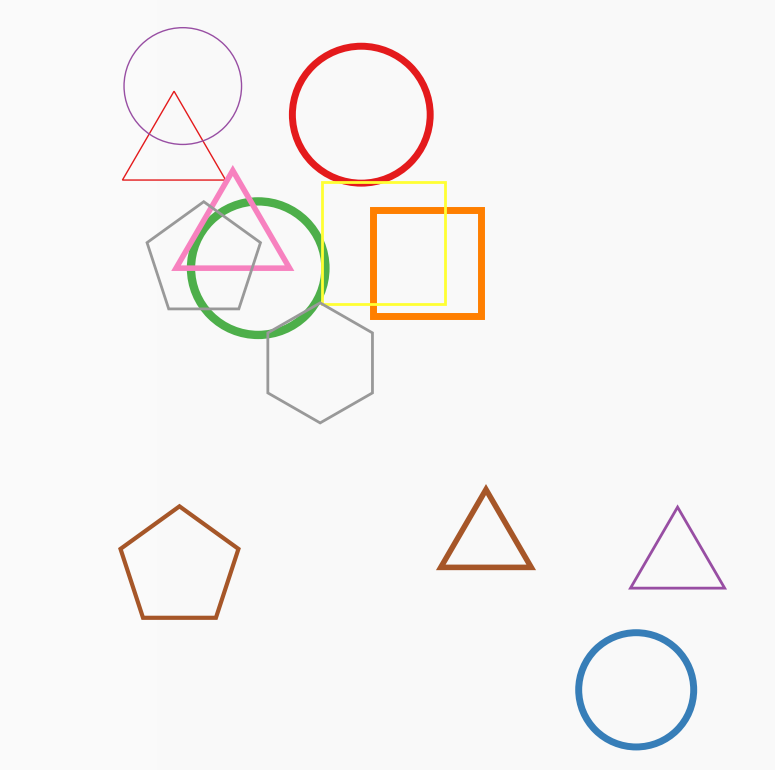[{"shape": "circle", "thickness": 2.5, "radius": 0.44, "center": [0.466, 0.851]}, {"shape": "triangle", "thickness": 0.5, "radius": 0.38, "center": [0.225, 0.805]}, {"shape": "circle", "thickness": 2.5, "radius": 0.37, "center": [0.821, 0.104]}, {"shape": "circle", "thickness": 3, "radius": 0.43, "center": [0.333, 0.652]}, {"shape": "circle", "thickness": 0.5, "radius": 0.38, "center": [0.236, 0.888]}, {"shape": "triangle", "thickness": 1, "radius": 0.35, "center": [0.874, 0.271]}, {"shape": "square", "thickness": 2.5, "radius": 0.35, "center": [0.551, 0.658]}, {"shape": "square", "thickness": 1, "radius": 0.4, "center": [0.495, 0.685]}, {"shape": "pentagon", "thickness": 1.5, "radius": 0.4, "center": [0.232, 0.262]}, {"shape": "triangle", "thickness": 2, "radius": 0.34, "center": [0.627, 0.297]}, {"shape": "triangle", "thickness": 2, "radius": 0.42, "center": [0.3, 0.694]}, {"shape": "pentagon", "thickness": 1, "radius": 0.38, "center": [0.263, 0.661]}, {"shape": "hexagon", "thickness": 1, "radius": 0.39, "center": [0.413, 0.529]}]